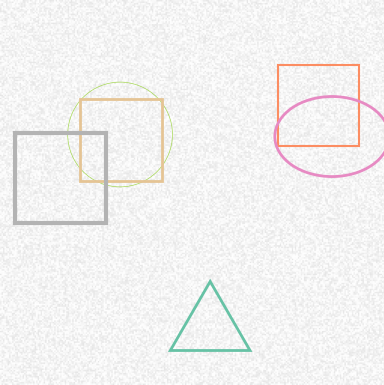[{"shape": "triangle", "thickness": 2, "radius": 0.6, "center": [0.546, 0.149]}, {"shape": "square", "thickness": 1.5, "radius": 0.53, "center": [0.826, 0.726]}, {"shape": "oval", "thickness": 2, "radius": 0.74, "center": [0.862, 0.645]}, {"shape": "circle", "thickness": 0.5, "radius": 0.68, "center": [0.312, 0.651]}, {"shape": "square", "thickness": 2, "radius": 0.53, "center": [0.315, 0.637]}, {"shape": "square", "thickness": 3, "radius": 0.59, "center": [0.157, 0.537]}]